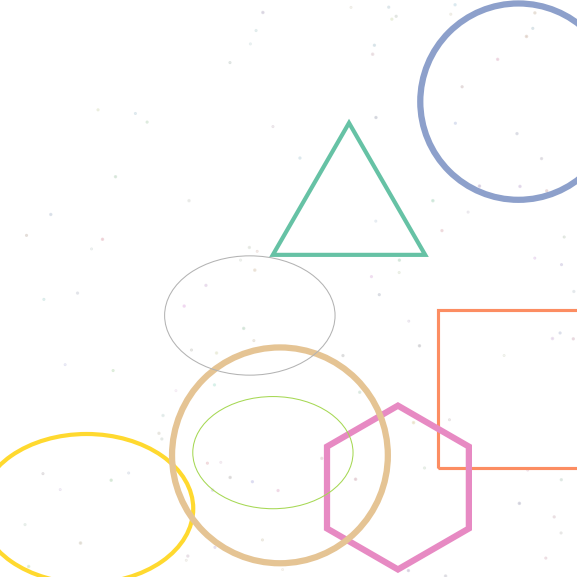[{"shape": "triangle", "thickness": 2, "radius": 0.76, "center": [0.604, 0.634]}, {"shape": "square", "thickness": 1.5, "radius": 0.68, "center": [0.895, 0.325]}, {"shape": "circle", "thickness": 3, "radius": 0.85, "center": [0.898, 0.823]}, {"shape": "hexagon", "thickness": 3, "radius": 0.71, "center": [0.689, 0.155]}, {"shape": "oval", "thickness": 0.5, "radius": 0.69, "center": [0.473, 0.215]}, {"shape": "oval", "thickness": 2, "radius": 0.92, "center": [0.15, 0.118]}, {"shape": "circle", "thickness": 3, "radius": 0.93, "center": [0.485, 0.211]}, {"shape": "oval", "thickness": 0.5, "radius": 0.74, "center": [0.433, 0.453]}]